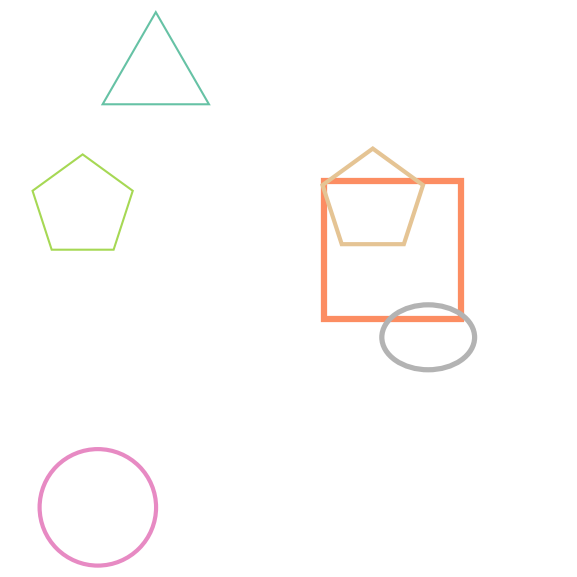[{"shape": "triangle", "thickness": 1, "radius": 0.53, "center": [0.27, 0.872]}, {"shape": "square", "thickness": 3, "radius": 0.59, "center": [0.68, 0.566]}, {"shape": "circle", "thickness": 2, "radius": 0.5, "center": [0.169, 0.121]}, {"shape": "pentagon", "thickness": 1, "radius": 0.46, "center": [0.143, 0.641]}, {"shape": "pentagon", "thickness": 2, "radius": 0.46, "center": [0.646, 0.65]}, {"shape": "oval", "thickness": 2.5, "radius": 0.4, "center": [0.742, 0.415]}]